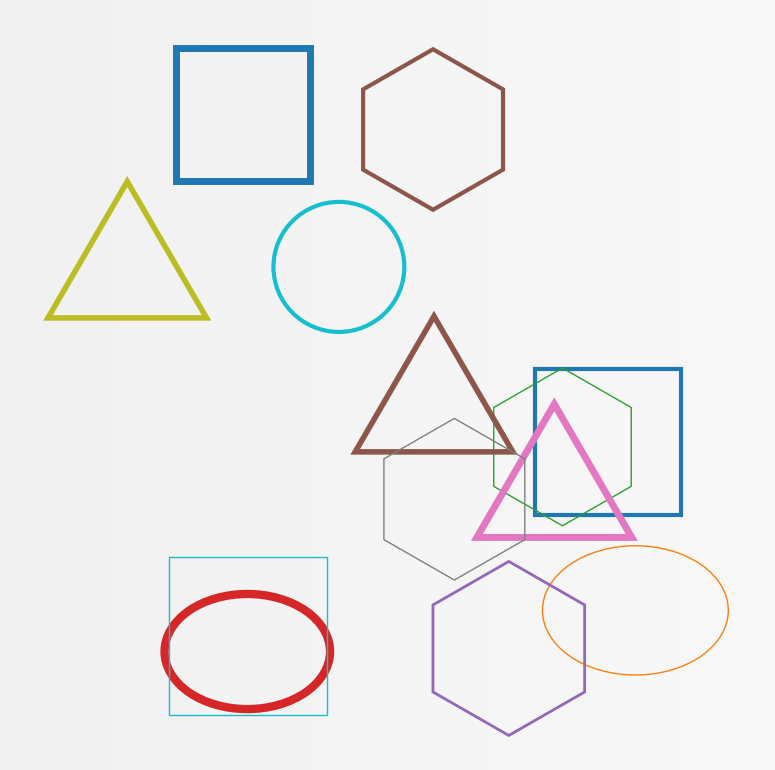[{"shape": "square", "thickness": 1.5, "radius": 0.47, "center": [0.785, 0.426]}, {"shape": "square", "thickness": 2.5, "radius": 0.43, "center": [0.314, 0.852]}, {"shape": "oval", "thickness": 0.5, "radius": 0.6, "center": [0.82, 0.207]}, {"shape": "hexagon", "thickness": 0.5, "radius": 0.51, "center": [0.726, 0.42]}, {"shape": "oval", "thickness": 3, "radius": 0.53, "center": [0.319, 0.154]}, {"shape": "hexagon", "thickness": 1, "radius": 0.57, "center": [0.657, 0.158]}, {"shape": "hexagon", "thickness": 1.5, "radius": 0.52, "center": [0.559, 0.832]}, {"shape": "triangle", "thickness": 2, "radius": 0.59, "center": [0.56, 0.472]}, {"shape": "triangle", "thickness": 2.5, "radius": 0.58, "center": [0.715, 0.36]}, {"shape": "hexagon", "thickness": 0.5, "radius": 0.52, "center": [0.586, 0.352]}, {"shape": "triangle", "thickness": 2, "radius": 0.59, "center": [0.164, 0.646]}, {"shape": "circle", "thickness": 1.5, "radius": 0.42, "center": [0.437, 0.653]}, {"shape": "square", "thickness": 0.5, "radius": 0.51, "center": [0.32, 0.174]}]